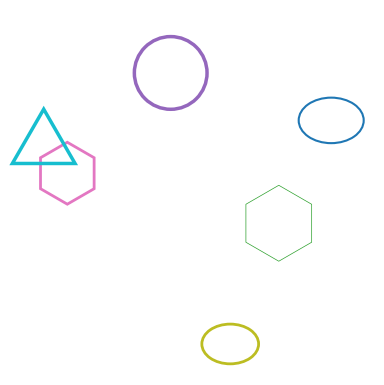[{"shape": "oval", "thickness": 1.5, "radius": 0.42, "center": [0.86, 0.687]}, {"shape": "hexagon", "thickness": 0.5, "radius": 0.49, "center": [0.724, 0.42]}, {"shape": "circle", "thickness": 2.5, "radius": 0.47, "center": [0.443, 0.811]}, {"shape": "hexagon", "thickness": 2, "radius": 0.4, "center": [0.175, 0.55]}, {"shape": "oval", "thickness": 2, "radius": 0.37, "center": [0.598, 0.107]}, {"shape": "triangle", "thickness": 2.5, "radius": 0.47, "center": [0.114, 0.622]}]